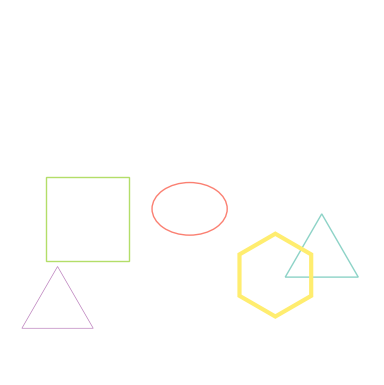[{"shape": "triangle", "thickness": 1, "radius": 0.55, "center": [0.836, 0.335]}, {"shape": "oval", "thickness": 1, "radius": 0.49, "center": [0.493, 0.458]}, {"shape": "square", "thickness": 1, "radius": 0.54, "center": [0.227, 0.43]}, {"shape": "triangle", "thickness": 0.5, "radius": 0.53, "center": [0.15, 0.201]}, {"shape": "hexagon", "thickness": 3, "radius": 0.54, "center": [0.715, 0.285]}]